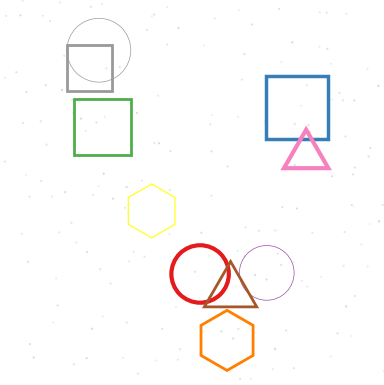[{"shape": "circle", "thickness": 3, "radius": 0.37, "center": [0.52, 0.288]}, {"shape": "square", "thickness": 2.5, "radius": 0.41, "center": [0.771, 0.721]}, {"shape": "square", "thickness": 2, "radius": 0.37, "center": [0.267, 0.67]}, {"shape": "circle", "thickness": 0.5, "radius": 0.36, "center": [0.693, 0.291]}, {"shape": "hexagon", "thickness": 2, "radius": 0.39, "center": [0.59, 0.116]}, {"shape": "hexagon", "thickness": 1, "radius": 0.35, "center": [0.394, 0.452]}, {"shape": "triangle", "thickness": 2, "radius": 0.39, "center": [0.599, 0.242]}, {"shape": "triangle", "thickness": 3, "radius": 0.33, "center": [0.795, 0.596]}, {"shape": "square", "thickness": 2, "radius": 0.29, "center": [0.232, 0.823]}, {"shape": "circle", "thickness": 0.5, "radius": 0.41, "center": [0.257, 0.87]}]